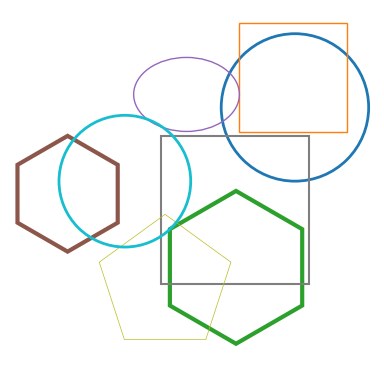[{"shape": "circle", "thickness": 2, "radius": 0.96, "center": [0.766, 0.721]}, {"shape": "square", "thickness": 1, "radius": 0.7, "center": [0.761, 0.798]}, {"shape": "hexagon", "thickness": 3, "radius": 0.99, "center": [0.613, 0.306]}, {"shape": "oval", "thickness": 1, "radius": 0.69, "center": [0.484, 0.755]}, {"shape": "hexagon", "thickness": 3, "radius": 0.75, "center": [0.176, 0.497]}, {"shape": "square", "thickness": 1.5, "radius": 0.96, "center": [0.61, 0.454]}, {"shape": "pentagon", "thickness": 0.5, "radius": 0.9, "center": [0.429, 0.263]}, {"shape": "circle", "thickness": 2, "radius": 0.86, "center": [0.324, 0.529]}]